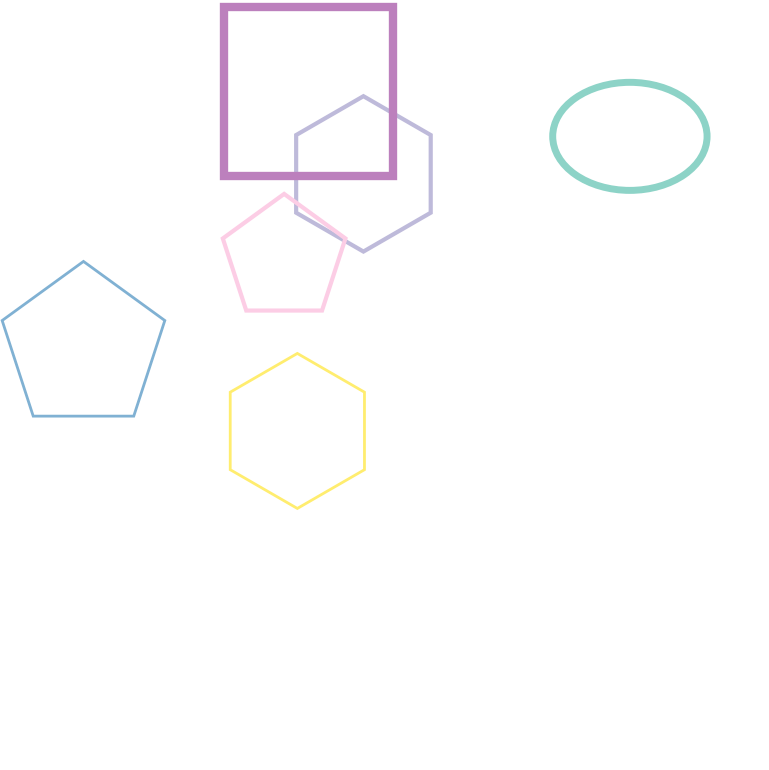[{"shape": "oval", "thickness": 2.5, "radius": 0.5, "center": [0.818, 0.823]}, {"shape": "hexagon", "thickness": 1.5, "radius": 0.5, "center": [0.472, 0.774]}, {"shape": "pentagon", "thickness": 1, "radius": 0.56, "center": [0.108, 0.549]}, {"shape": "pentagon", "thickness": 1.5, "radius": 0.42, "center": [0.369, 0.664]}, {"shape": "square", "thickness": 3, "radius": 0.55, "center": [0.401, 0.881]}, {"shape": "hexagon", "thickness": 1, "radius": 0.5, "center": [0.386, 0.44]}]